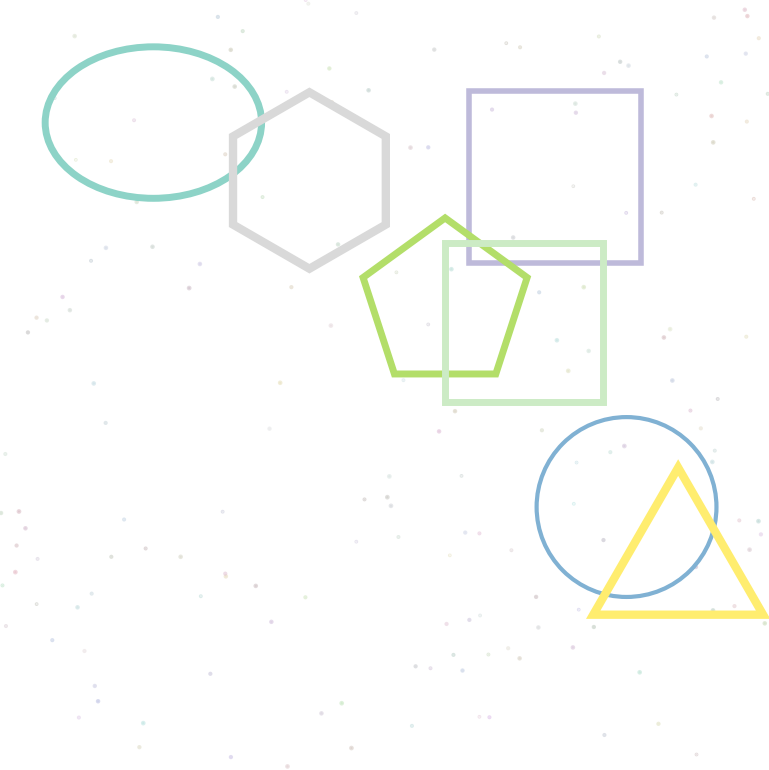[{"shape": "oval", "thickness": 2.5, "radius": 0.7, "center": [0.199, 0.841]}, {"shape": "square", "thickness": 2, "radius": 0.56, "center": [0.721, 0.77]}, {"shape": "circle", "thickness": 1.5, "radius": 0.58, "center": [0.814, 0.342]}, {"shape": "pentagon", "thickness": 2.5, "radius": 0.56, "center": [0.578, 0.605]}, {"shape": "hexagon", "thickness": 3, "radius": 0.57, "center": [0.402, 0.766]}, {"shape": "square", "thickness": 2.5, "radius": 0.51, "center": [0.681, 0.581]}, {"shape": "triangle", "thickness": 3, "radius": 0.64, "center": [0.881, 0.265]}]